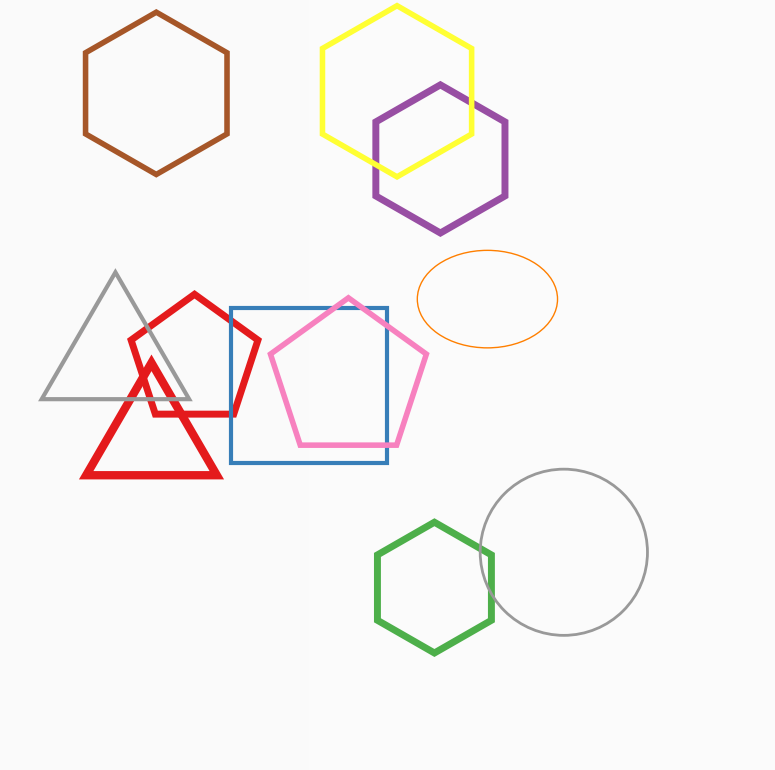[{"shape": "pentagon", "thickness": 2.5, "radius": 0.43, "center": [0.251, 0.532]}, {"shape": "triangle", "thickness": 3, "radius": 0.49, "center": [0.195, 0.431]}, {"shape": "square", "thickness": 1.5, "radius": 0.51, "center": [0.399, 0.5]}, {"shape": "hexagon", "thickness": 2.5, "radius": 0.42, "center": [0.561, 0.237]}, {"shape": "hexagon", "thickness": 2.5, "radius": 0.48, "center": [0.568, 0.794]}, {"shape": "oval", "thickness": 0.5, "radius": 0.45, "center": [0.629, 0.612]}, {"shape": "hexagon", "thickness": 2, "radius": 0.56, "center": [0.512, 0.881]}, {"shape": "hexagon", "thickness": 2, "radius": 0.53, "center": [0.202, 0.879]}, {"shape": "pentagon", "thickness": 2, "radius": 0.53, "center": [0.45, 0.507]}, {"shape": "triangle", "thickness": 1.5, "radius": 0.55, "center": [0.149, 0.537]}, {"shape": "circle", "thickness": 1, "radius": 0.54, "center": [0.728, 0.283]}]